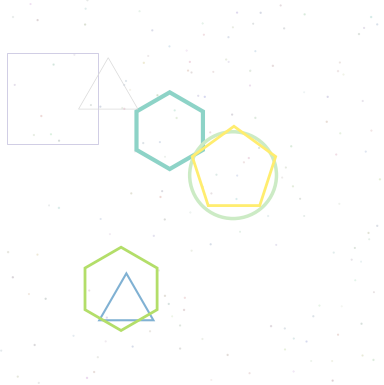[{"shape": "hexagon", "thickness": 3, "radius": 0.5, "center": [0.441, 0.661]}, {"shape": "square", "thickness": 0.5, "radius": 0.59, "center": [0.136, 0.744]}, {"shape": "triangle", "thickness": 1.5, "radius": 0.41, "center": [0.328, 0.209]}, {"shape": "hexagon", "thickness": 2, "radius": 0.54, "center": [0.314, 0.25]}, {"shape": "triangle", "thickness": 0.5, "radius": 0.44, "center": [0.281, 0.761]}, {"shape": "circle", "thickness": 2.5, "radius": 0.56, "center": [0.605, 0.545]}, {"shape": "pentagon", "thickness": 2, "radius": 0.57, "center": [0.608, 0.558]}]